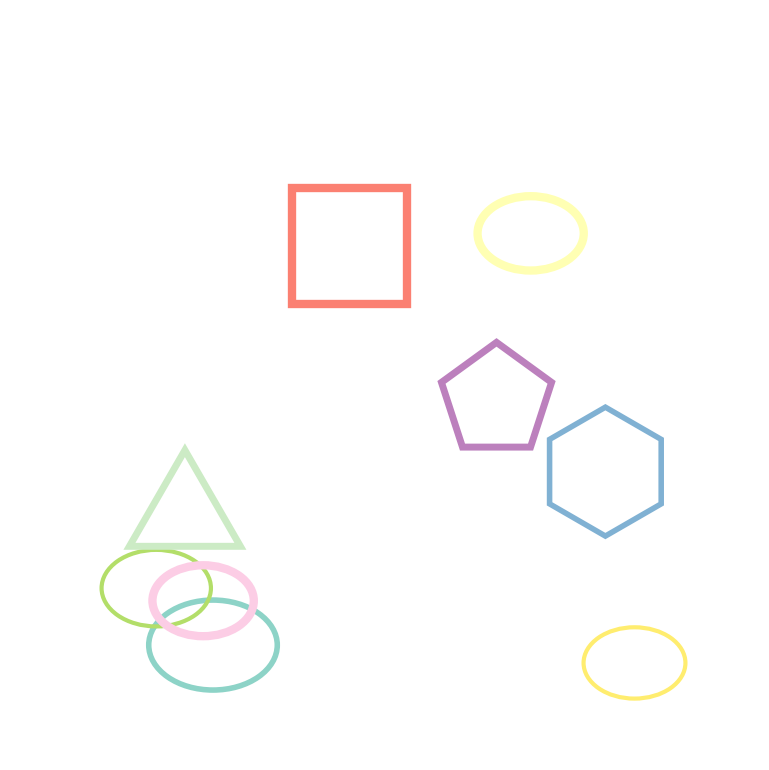[{"shape": "oval", "thickness": 2, "radius": 0.42, "center": [0.277, 0.162]}, {"shape": "oval", "thickness": 3, "radius": 0.34, "center": [0.689, 0.697]}, {"shape": "square", "thickness": 3, "radius": 0.37, "center": [0.454, 0.68]}, {"shape": "hexagon", "thickness": 2, "radius": 0.42, "center": [0.786, 0.388]}, {"shape": "oval", "thickness": 1.5, "radius": 0.36, "center": [0.203, 0.236]}, {"shape": "oval", "thickness": 3, "radius": 0.33, "center": [0.264, 0.22]}, {"shape": "pentagon", "thickness": 2.5, "radius": 0.38, "center": [0.645, 0.48]}, {"shape": "triangle", "thickness": 2.5, "radius": 0.42, "center": [0.24, 0.332]}, {"shape": "oval", "thickness": 1.5, "radius": 0.33, "center": [0.824, 0.139]}]